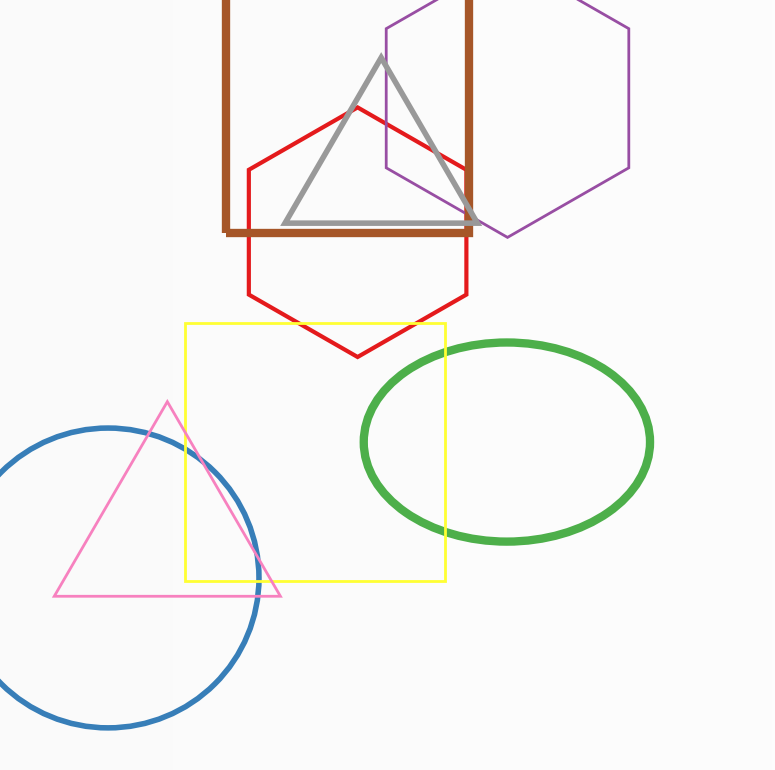[{"shape": "hexagon", "thickness": 1.5, "radius": 0.81, "center": [0.461, 0.698]}, {"shape": "circle", "thickness": 2, "radius": 0.97, "center": [0.139, 0.249]}, {"shape": "oval", "thickness": 3, "radius": 0.92, "center": [0.654, 0.426]}, {"shape": "hexagon", "thickness": 1, "radius": 0.9, "center": [0.655, 0.872]}, {"shape": "square", "thickness": 1, "radius": 0.84, "center": [0.406, 0.412]}, {"shape": "square", "thickness": 3, "radius": 0.79, "center": [0.449, 0.854]}, {"shape": "triangle", "thickness": 1, "radius": 0.84, "center": [0.216, 0.31]}, {"shape": "triangle", "thickness": 2, "radius": 0.72, "center": [0.492, 0.782]}]